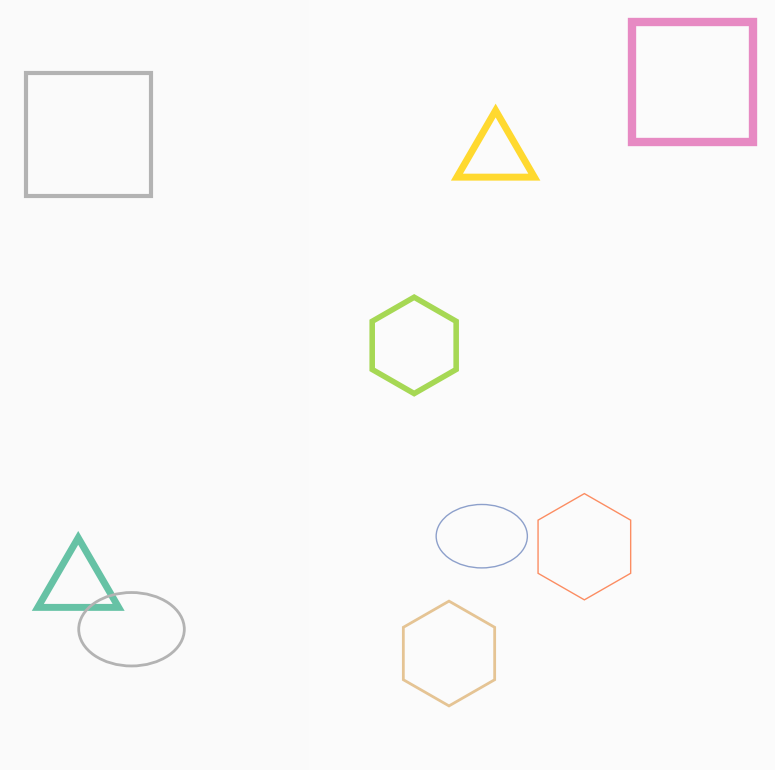[{"shape": "triangle", "thickness": 2.5, "radius": 0.3, "center": [0.101, 0.241]}, {"shape": "hexagon", "thickness": 0.5, "radius": 0.34, "center": [0.754, 0.29]}, {"shape": "oval", "thickness": 0.5, "radius": 0.29, "center": [0.622, 0.304]}, {"shape": "square", "thickness": 3, "radius": 0.39, "center": [0.893, 0.893]}, {"shape": "hexagon", "thickness": 2, "radius": 0.31, "center": [0.534, 0.551]}, {"shape": "triangle", "thickness": 2.5, "radius": 0.29, "center": [0.64, 0.799]}, {"shape": "hexagon", "thickness": 1, "radius": 0.34, "center": [0.579, 0.151]}, {"shape": "square", "thickness": 1.5, "radius": 0.4, "center": [0.114, 0.825]}, {"shape": "oval", "thickness": 1, "radius": 0.34, "center": [0.17, 0.183]}]